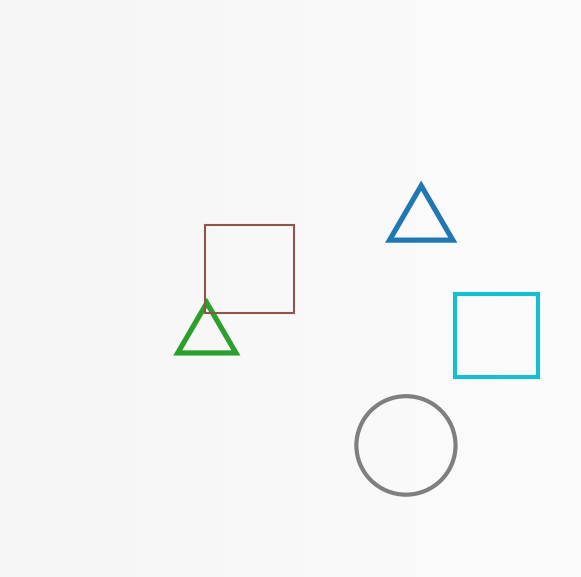[{"shape": "triangle", "thickness": 2.5, "radius": 0.31, "center": [0.725, 0.615]}, {"shape": "triangle", "thickness": 2.5, "radius": 0.29, "center": [0.356, 0.417]}, {"shape": "square", "thickness": 1, "radius": 0.38, "center": [0.429, 0.533]}, {"shape": "circle", "thickness": 2, "radius": 0.43, "center": [0.698, 0.228]}, {"shape": "square", "thickness": 2, "radius": 0.36, "center": [0.854, 0.418]}]